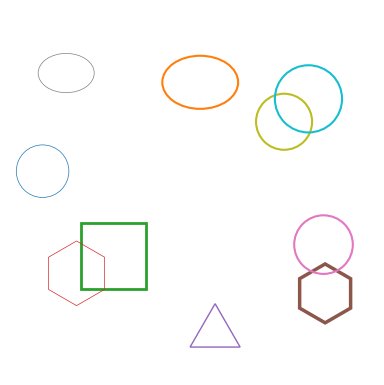[{"shape": "circle", "thickness": 0.5, "radius": 0.34, "center": [0.111, 0.555]}, {"shape": "oval", "thickness": 1.5, "radius": 0.49, "center": [0.52, 0.786]}, {"shape": "square", "thickness": 2, "radius": 0.42, "center": [0.295, 0.335]}, {"shape": "hexagon", "thickness": 0.5, "radius": 0.42, "center": [0.199, 0.29]}, {"shape": "triangle", "thickness": 1, "radius": 0.38, "center": [0.559, 0.136]}, {"shape": "hexagon", "thickness": 2.5, "radius": 0.38, "center": [0.845, 0.238]}, {"shape": "circle", "thickness": 1.5, "radius": 0.38, "center": [0.84, 0.365]}, {"shape": "oval", "thickness": 0.5, "radius": 0.36, "center": [0.172, 0.81]}, {"shape": "circle", "thickness": 1.5, "radius": 0.36, "center": [0.738, 0.684]}, {"shape": "circle", "thickness": 1.5, "radius": 0.44, "center": [0.801, 0.743]}]